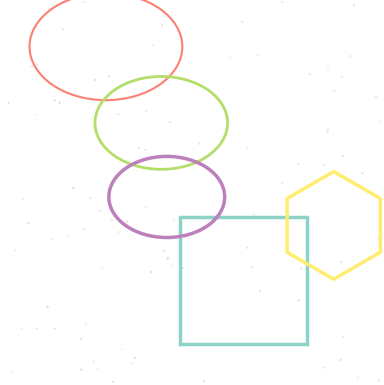[{"shape": "square", "thickness": 2.5, "radius": 0.83, "center": [0.633, 0.272]}, {"shape": "oval", "thickness": 1.5, "radius": 0.99, "center": [0.275, 0.879]}, {"shape": "oval", "thickness": 2, "radius": 0.86, "center": [0.419, 0.681]}, {"shape": "oval", "thickness": 2.5, "radius": 0.75, "center": [0.433, 0.488]}, {"shape": "hexagon", "thickness": 2.5, "radius": 0.7, "center": [0.867, 0.415]}]